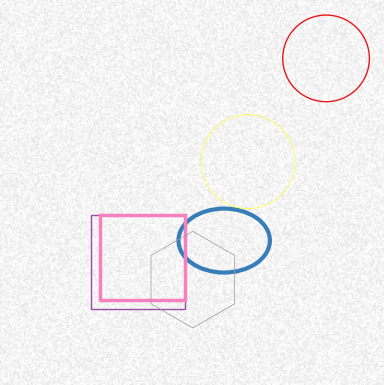[{"shape": "circle", "thickness": 1, "radius": 0.56, "center": [0.847, 0.848]}, {"shape": "oval", "thickness": 3, "radius": 0.59, "center": [0.582, 0.375]}, {"shape": "square", "thickness": 1, "radius": 0.61, "center": [0.359, 0.32]}, {"shape": "circle", "thickness": 0.5, "radius": 0.61, "center": [0.644, 0.58]}, {"shape": "square", "thickness": 2.5, "radius": 0.55, "center": [0.37, 0.332]}, {"shape": "hexagon", "thickness": 0.5, "radius": 0.63, "center": [0.501, 0.274]}]